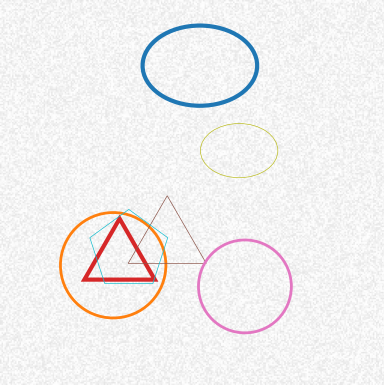[{"shape": "oval", "thickness": 3, "radius": 0.74, "center": [0.519, 0.829]}, {"shape": "circle", "thickness": 2, "radius": 0.68, "center": [0.294, 0.311]}, {"shape": "triangle", "thickness": 3, "radius": 0.53, "center": [0.311, 0.326]}, {"shape": "triangle", "thickness": 0.5, "radius": 0.59, "center": [0.434, 0.374]}, {"shape": "circle", "thickness": 2, "radius": 0.6, "center": [0.636, 0.256]}, {"shape": "oval", "thickness": 0.5, "radius": 0.5, "center": [0.621, 0.609]}, {"shape": "pentagon", "thickness": 0.5, "radius": 0.53, "center": [0.335, 0.35]}]